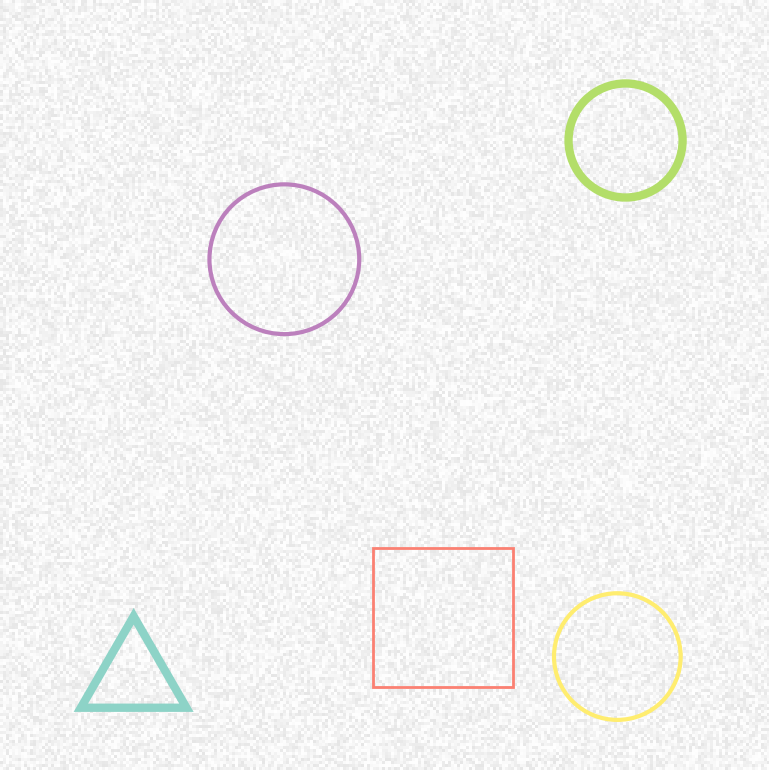[{"shape": "triangle", "thickness": 3, "radius": 0.4, "center": [0.174, 0.12]}, {"shape": "square", "thickness": 1, "radius": 0.45, "center": [0.575, 0.198]}, {"shape": "circle", "thickness": 3, "radius": 0.37, "center": [0.812, 0.818]}, {"shape": "circle", "thickness": 1.5, "radius": 0.49, "center": [0.369, 0.663]}, {"shape": "circle", "thickness": 1.5, "radius": 0.41, "center": [0.802, 0.147]}]